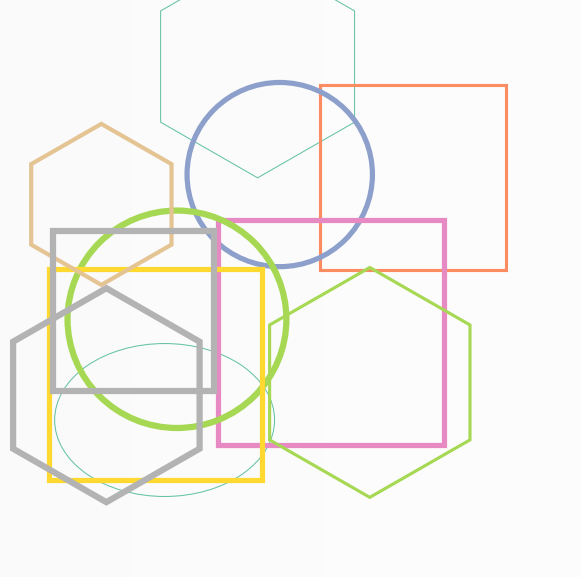[{"shape": "hexagon", "thickness": 0.5, "radius": 0.96, "center": [0.443, 0.884]}, {"shape": "oval", "thickness": 0.5, "radius": 0.95, "center": [0.283, 0.272]}, {"shape": "square", "thickness": 1.5, "radius": 0.8, "center": [0.711, 0.692]}, {"shape": "circle", "thickness": 2.5, "radius": 0.8, "center": [0.481, 0.697]}, {"shape": "square", "thickness": 2.5, "radius": 0.97, "center": [0.57, 0.423]}, {"shape": "hexagon", "thickness": 1.5, "radius": 1.0, "center": [0.636, 0.337]}, {"shape": "circle", "thickness": 3, "radius": 0.94, "center": [0.304, 0.446]}, {"shape": "square", "thickness": 2.5, "radius": 0.92, "center": [0.267, 0.351]}, {"shape": "hexagon", "thickness": 2, "radius": 0.7, "center": [0.174, 0.645]}, {"shape": "square", "thickness": 3, "radius": 0.69, "center": [0.229, 0.46]}, {"shape": "hexagon", "thickness": 3, "radius": 0.93, "center": [0.183, 0.315]}]